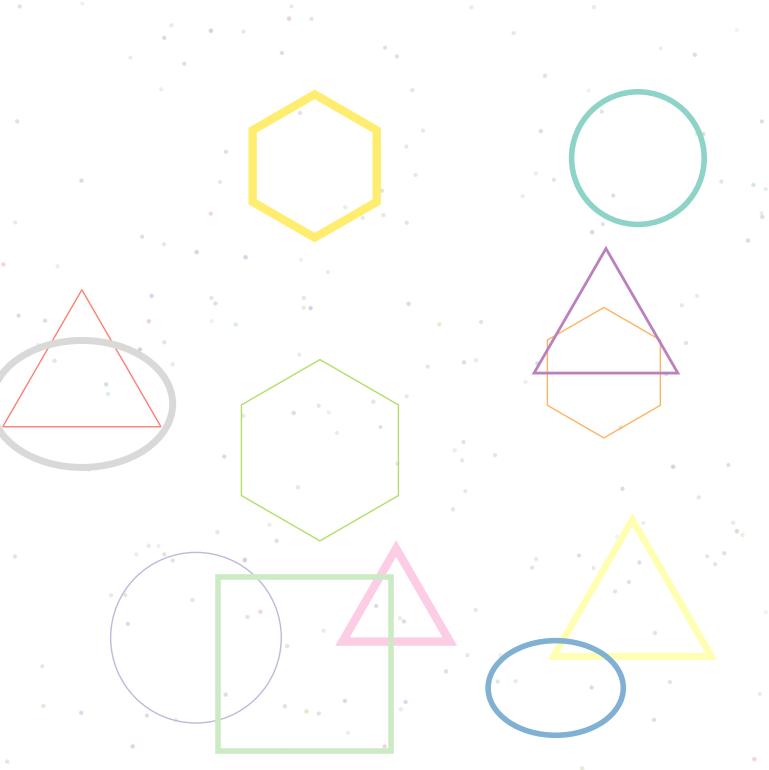[{"shape": "circle", "thickness": 2, "radius": 0.43, "center": [0.828, 0.795]}, {"shape": "triangle", "thickness": 2.5, "radius": 0.59, "center": [0.821, 0.207]}, {"shape": "circle", "thickness": 0.5, "radius": 0.55, "center": [0.255, 0.172]}, {"shape": "triangle", "thickness": 0.5, "radius": 0.59, "center": [0.106, 0.505]}, {"shape": "oval", "thickness": 2, "radius": 0.44, "center": [0.722, 0.107]}, {"shape": "hexagon", "thickness": 0.5, "radius": 0.42, "center": [0.784, 0.516]}, {"shape": "hexagon", "thickness": 0.5, "radius": 0.59, "center": [0.415, 0.415]}, {"shape": "triangle", "thickness": 3, "radius": 0.4, "center": [0.514, 0.207]}, {"shape": "oval", "thickness": 2.5, "radius": 0.59, "center": [0.106, 0.475]}, {"shape": "triangle", "thickness": 1, "radius": 0.54, "center": [0.787, 0.569]}, {"shape": "square", "thickness": 2, "radius": 0.56, "center": [0.396, 0.138]}, {"shape": "hexagon", "thickness": 3, "radius": 0.47, "center": [0.409, 0.784]}]